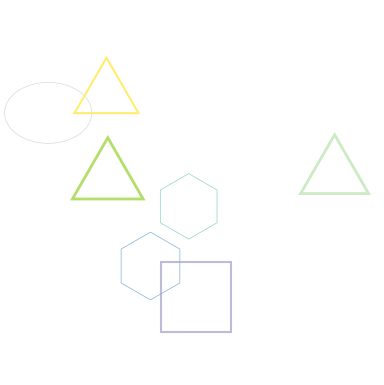[{"shape": "hexagon", "thickness": 0.5, "radius": 0.43, "center": [0.49, 0.464]}, {"shape": "square", "thickness": 1.5, "radius": 0.45, "center": [0.509, 0.229]}, {"shape": "hexagon", "thickness": 0.5, "radius": 0.44, "center": [0.391, 0.309]}, {"shape": "triangle", "thickness": 2, "radius": 0.53, "center": [0.28, 0.536]}, {"shape": "oval", "thickness": 0.5, "radius": 0.57, "center": [0.125, 0.707]}, {"shape": "triangle", "thickness": 2, "radius": 0.51, "center": [0.869, 0.548]}, {"shape": "triangle", "thickness": 1.5, "radius": 0.48, "center": [0.277, 0.754]}]